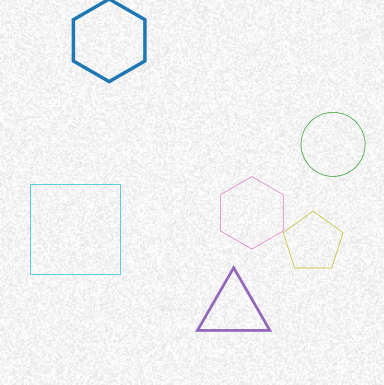[{"shape": "hexagon", "thickness": 2.5, "radius": 0.54, "center": [0.284, 0.895]}, {"shape": "circle", "thickness": 0.5, "radius": 0.42, "center": [0.865, 0.625]}, {"shape": "triangle", "thickness": 2, "radius": 0.54, "center": [0.607, 0.196]}, {"shape": "hexagon", "thickness": 0.5, "radius": 0.47, "center": [0.654, 0.447]}, {"shape": "pentagon", "thickness": 0.5, "radius": 0.41, "center": [0.813, 0.37]}, {"shape": "square", "thickness": 0.5, "radius": 0.58, "center": [0.195, 0.405]}]